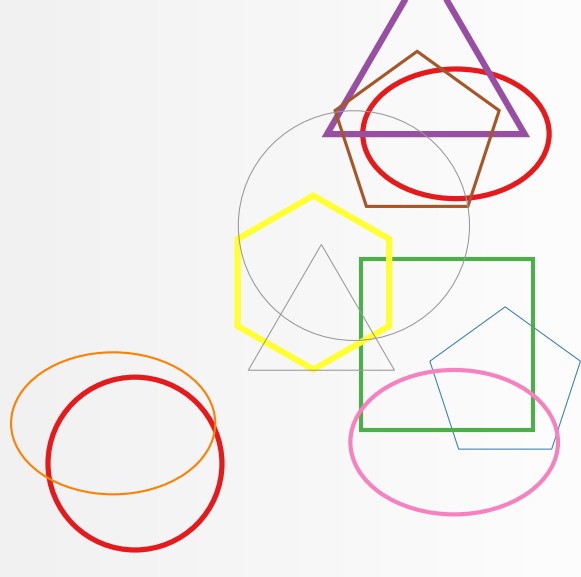[{"shape": "oval", "thickness": 2.5, "radius": 0.8, "center": [0.784, 0.767]}, {"shape": "circle", "thickness": 2.5, "radius": 0.75, "center": [0.232, 0.196]}, {"shape": "pentagon", "thickness": 0.5, "radius": 0.68, "center": [0.869, 0.332]}, {"shape": "square", "thickness": 2, "radius": 0.74, "center": [0.769, 0.403]}, {"shape": "triangle", "thickness": 3, "radius": 0.98, "center": [0.733, 0.865]}, {"shape": "oval", "thickness": 1, "radius": 0.88, "center": [0.195, 0.266]}, {"shape": "hexagon", "thickness": 3, "radius": 0.75, "center": [0.539, 0.51]}, {"shape": "pentagon", "thickness": 1.5, "radius": 0.74, "center": [0.718, 0.762]}, {"shape": "oval", "thickness": 2, "radius": 0.89, "center": [0.781, 0.233]}, {"shape": "triangle", "thickness": 0.5, "radius": 0.73, "center": [0.553, 0.431]}, {"shape": "circle", "thickness": 0.5, "radius": 0.99, "center": [0.609, 0.608]}]